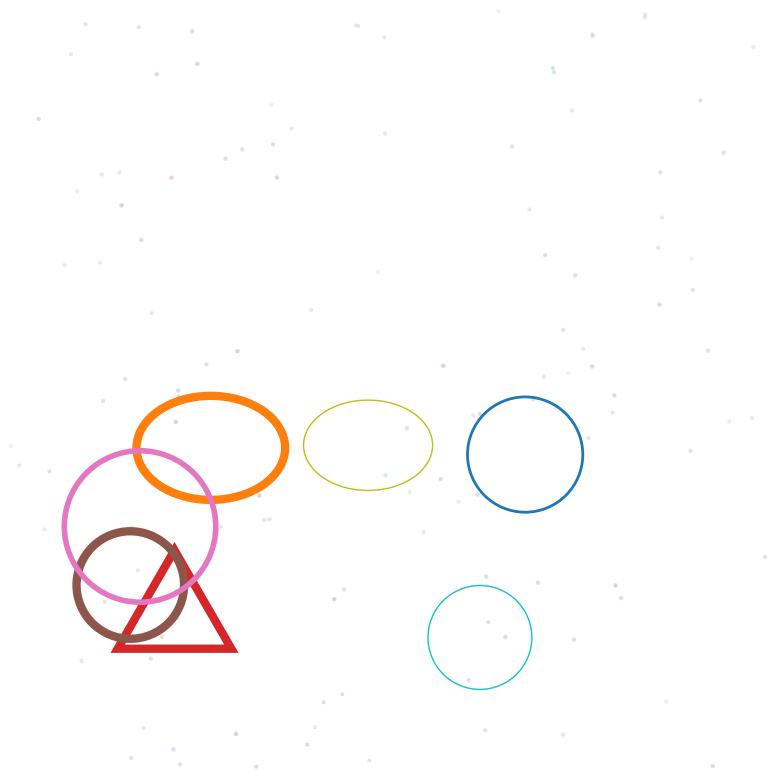[{"shape": "circle", "thickness": 1, "radius": 0.37, "center": [0.682, 0.41]}, {"shape": "oval", "thickness": 3, "radius": 0.48, "center": [0.274, 0.418]}, {"shape": "triangle", "thickness": 3, "radius": 0.43, "center": [0.227, 0.2]}, {"shape": "circle", "thickness": 3, "radius": 0.35, "center": [0.169, 0.24]}, {"shape": "circle", "thickness": 2, "radius": 0.49, "center": [0.182, 0.316]}, {"shape": "oval", "thickness": 0.5, "radius": 0.42, "center": [0.478, 0.422]}, {"shape": "circle", "thickness": 0.5, "radius": 0.34, "center": [0.623, 0.172]}]